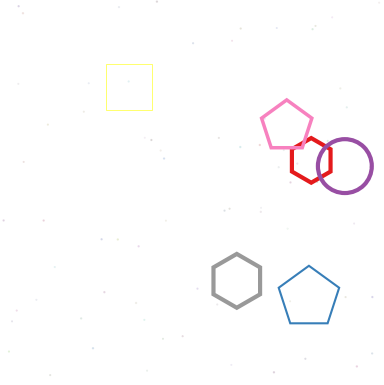[{"shape": "hexagon", "thickness": 3, "radius": 0.29, "center": [0.808, 0.583]}, {"shape": "pentagon", "thickness": 1.5, "radius": 0.41, "center": [0.802, 0.227]}, {"shape": "circle", "thickness": 3, "radius": 0.35, "center": [0.896, 0.569]}, {"shape": "square", "thickness": 0.5, "radius": 0.3, "center": [0.335, 0.774]}, {"shape": "pentagon", "thickness": 2.5, "radius": 0.34, "center": [0.745, 0.672]}, {"shape": "hexagon", "thickness": 3, "radius": 0.35, "center": [0.615, 0.271]}]